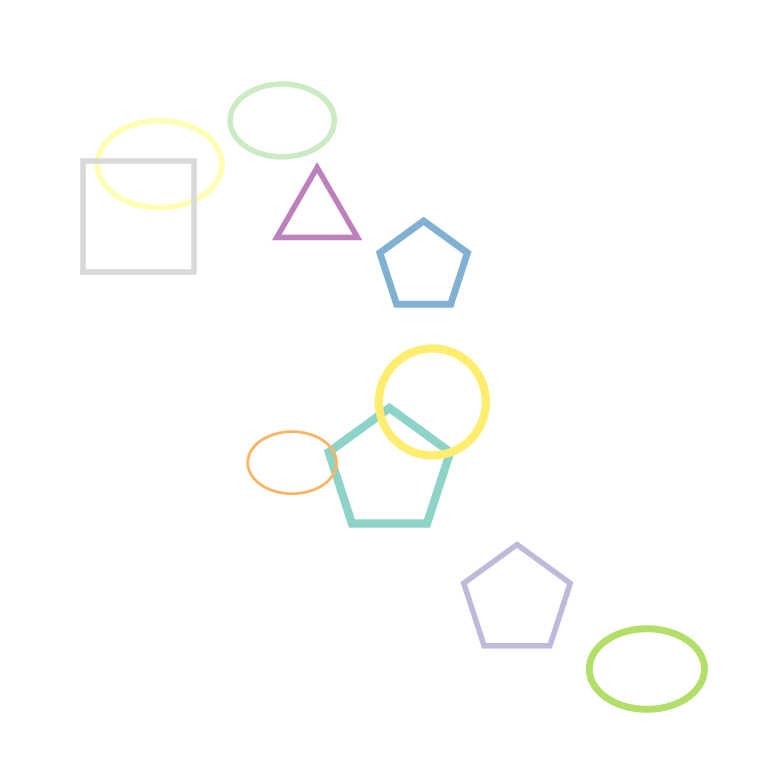[{"shape": "pentagon", "thickness": 3, "radius": 0.41, "center": [0.506, 0.387]}, {"shape": "oval", "thickness": 2, "radius": 0.4, "center": [0.207, 0.787]}, {"shape": "pentagon", "thickness": 2, "radius": 0.36, "center": [0.671, 0.22]}, {"shape": "pentagon", "thickness": 2.5, "radius": 0.3, "center": [0.55, 0.653]}, {"shape": "oval", "thickness": 1, "radius": 0.29, "center": [0.379, 0.399]}, {"shape": "oval", "thickness": 2.5, "radius": 0.37, "center": [0.84, 0.131]}, {"shape": "square", "thickness": 2, "radius": 0.36, "center": [0.18, 0.719]}, {"shape": "triangle", "thickness": 2, "radius": 0.3, "center": [0.412, 0.722]}, {"shape": "oval", "thickness": 2, "radius": 0.34, "center": [0.367, 0.844]}, {"shape": "circle", "thickness": 3, "radius": 0.35, "center": [0.561, 0.478]}]